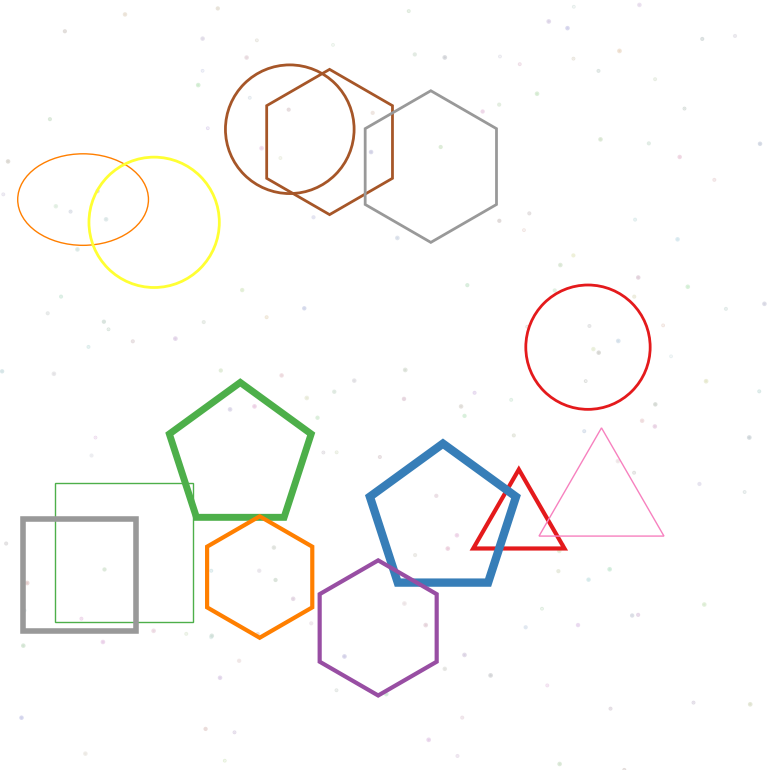[{"shape": "circle", "thickness": 1, "radius": 0.4, "center": [0.764, 0.549]}, {"shape": "triangle", "thickness": 1.5, "radius": 0.34, "center": [0.674, 0.322]}, {"shape": "pentagon", "thickness": 3, "radius": 0.5, "center": [0.575, 0.324]}, {"shape": "square", "thickness": 0.5, "radius": 0.45, "center": [0.161, 0.282]}, {"shape": "pentagon", "thickness": 2.5, "radius": 0.48, "center": [0.312, 0.406]}, {"shape": "hexagon", "thickness": 1.5, "radius": 0.44, "center": [0.491, 0.185]}, {"shape": "hexagon", "thickness": 1.5, "radius": 0.39, "center": [0.337, 0.251]}, {"shape": "oval", "thickness": 0.5, "radius": 0.42, "center": [0.108, 0.741]}, {"shape": "circle", "thickness": 1, "radius": 0.42, "center": [0.2, 0.711]}, {"shape": "circle", "thickness": 1, "radius": 0.42, "center": [0.376, 0.832]}, {"shape": "hexagon", "thickness": 1, "radius": 0.47, "center": [0.428, 0.816]}, {"shape": "triangle", "thickness": 0.5, "radius": 0.47, "center": [0.781, 0.351]}, {"shape": "hexagon", "thickness": 1, "radius": 0.49, "center": [0.56, 0.784]}, {"shape": "square", "thickness": 2, "radius": 0.36, "center": [0.103, 0.253]}]